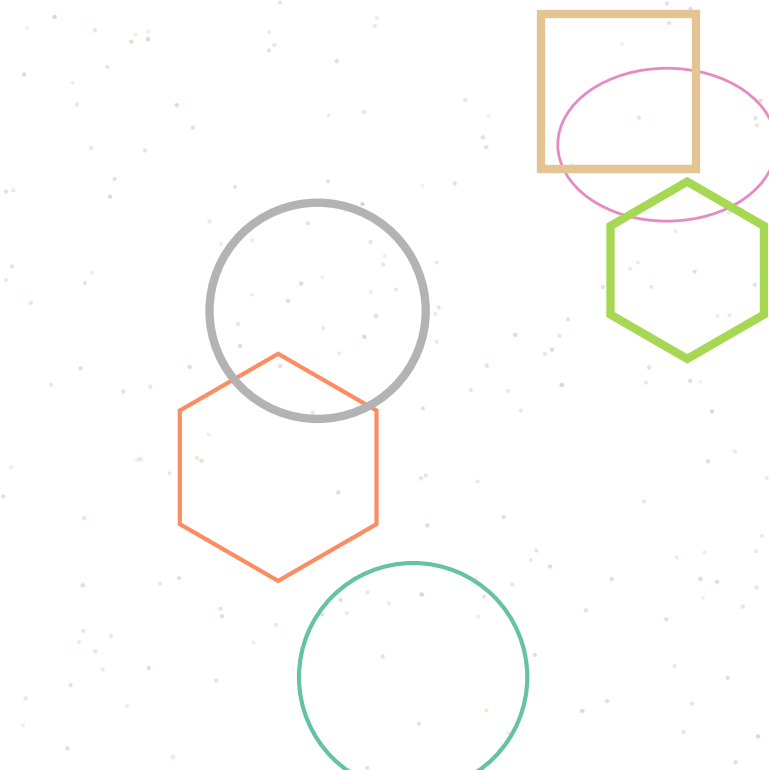[{"shape": "circle", "thickness": 1.5, "radius": 0.74, "center": [0.537, 0.121]}, {"shape": "hexagon", "thickness": 1.5, "radius": 0.74, "center": [0.361, 0.393]}, {"shape": "oval", "thickness": 1, "radius": 0.71, "center": [0.866, 0.812]}, {"shape": "hexagon", "thickness": 3, "radius": 0.58, "center": [0.893, 0.649]}, {"shape": "square", "thickness": 3, "radius": 0.5, "center": [0.803, 0.881]}, {"shape": "circle", "thickness": 3, "radius": 0.7, "center": [0.412, 0.596]}]